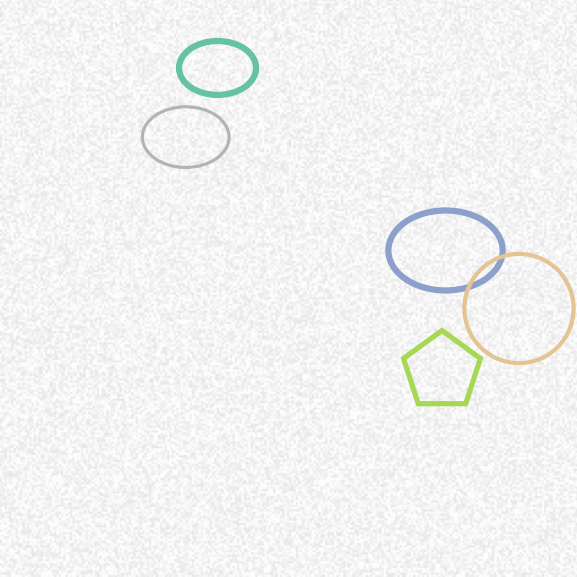[{"shape": "oval", "thickness": 3, "radius": 0.33, "center": [0.377, 0.881]}, {"shape": "oval", "thickness": 3, "radius": 0.49, "center": [0.771, 0.565]}, {"shape": "pentagon", "thickness": 2.5, "radius": 0.35, "center": [0.765, 0.357]}, {"shape": "circle", "thickness": 2, "radius": 0.47, "center": [0.899, 0.465]}, {"shape": "oval", "thickness": 1.5, "radius": 0.38, "center": [0.322, 0.762]}]